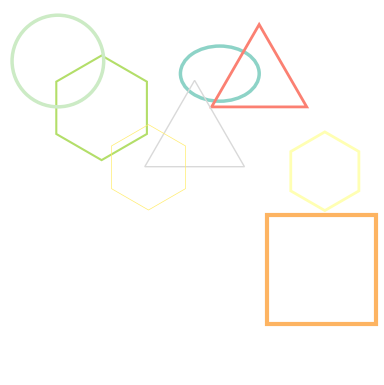[{"shape": "oval", "thickness": 2.5, "radius": 0.51, "center": [0.571, 0.809]}, {"shape": "hexagon", "thickness": 2, "radius": 0.51, "center": [0.844, 0.555]}, {"shape": "triangle", "thickness": 2, "radius": 0.71, "center": [0.673, 0.794]}, {"shape": "square", "thickness": 3, "radius": 0.71, "center": [0.834, 0.3]}, {"shape": "hexagon", "thickness": 1.5, "radius": 0.68, "center": [0.264, 0.72]}, {"shape": "triangle", "thickness": 1, "radius": 0.75, "center": [0.505, 0.642]}, {"shape": "circle", "thickness": 2.5, "radius": 0.6, "center": [0.15, 0.842]}, {"shape": "hexagon", "thickness": 0.5, "radius": 0.55, "center": [0.386, 0.565]}]